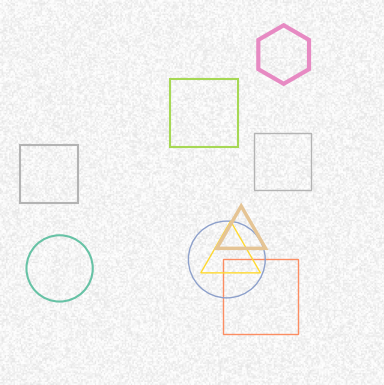[{"shape": "circle", "thickness": 1.5, "radius": 0.43, "center": [0.155, 0.303]}, {"shape": "square", "thickness": 1, "radius": 0.49, "center": [0.676, 0.23]}, {"shape": "circle", "thickness": 1, "radius": 0.5, "center": [0.589, 0.326]}, {"shape": "hexagon", "thickness": 3, "radius": 0.38, "center": [0.737, 0.858]}, {"shape": "square", "thickness": 1.5, "radius": 0.44, "center": [0.53, 0.706]}, {"shape": "triangle", "thickness": 1, "radius": 0.45, "center": [0.599, 0.336]}, {"shape": "triangle", "thickness": 2.5, "radius": 0.37, "center": [0.626, 0.392]}, {"shape": "square", "thickness": 1.5, "radius": 0.38, "center": [0.128, 0.548]}, {"shape": "square", "thickness": 1, "radius": 0.37, "center": [0.734, 0.58]}]